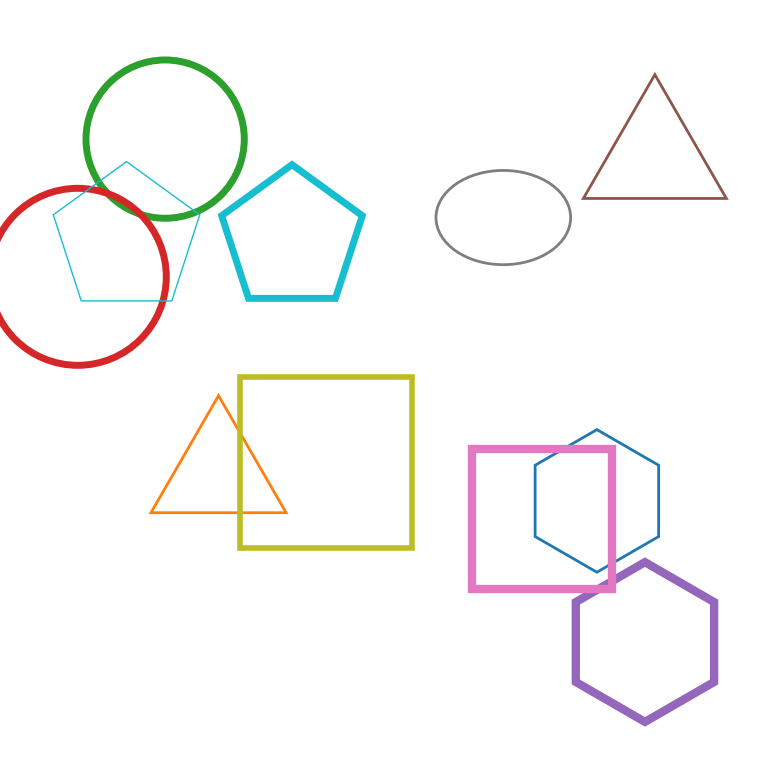[{"shape": "hexagon", "thickness": 1, "radius": 0.46, "center": [0.775, 0.349]}, {"shape": "triangle", "thickness": 1, "radius": 0.51, "center": [0.284, 0.385]}, {"shape": "circle", "thickness": 2.5, "radius": 0.51, "center": [0.214, 0.819]}, {"shape": "circle", "thickness": 2.5, "radius": 0.57, "center": [0.101, 0.64]}, {"shape": "hexagon", "thickness": 3, "radius": 0.52, "center": [0.838, 0.166]}, {"shape": "triangle", "thickness": 1, "radius": 0.54, "center": [0.85, 0.796]}, {"shape": "square", "thickness": 3, "radius": 0.45, "center": [0.704, 0.326]}, {"shape": "oval", "thickness": 1, "radius": 0.44, "center": [0.654, 0.717]}, {"shape": "square", "thickness": 2, "radius": 0.56, "center": [0.424, 0.399]}, {"shape": "pentagon", "thickness": 0.5, "radius": 0.5, "center": [0.164, 0.69]}, {"shape": "pentagon", "thickness": 2.5, "radius": 0.48, "center": [0.379, 0.69]}]